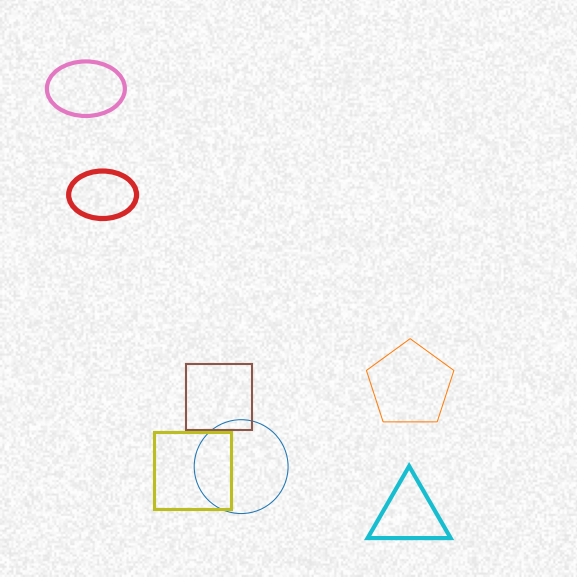[{"shape": "circle", "thickness": 0.5, "radius": 0.41, "center": [0.418, 0.191]}, {"shape": "pentagon", "thickness": 0.5, "radius": 0.4, "center": [0.71, 0.333]}, {"shape": "oval", "thickness": 2.5, "radius": 0.29, "center": [0.178, 0.662]}, {"shape": "square", "thickness": 1, "radius": 0.29, "center": [0.38, 0.312]}, {"shape": "oval", "thickness": 2, "radius": 0.34, "center": [0.149, 0.846]}, {"shape": "square", "thickness": 1.5, "radius": 0.33, "center": [0.334, 0.185]}, {"shape": "triangle", "thickness": 2, "radius": 0.42, "center": [0.708, 0.109]}]